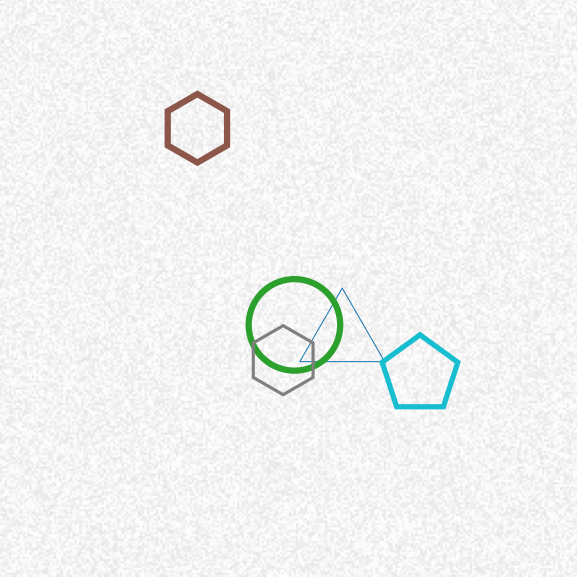[{"shape": "triangle", "thickness": 0.5, "radius": 0.42, "center": [0.593, 0.415]}, {"shape": "circle", "thickness": 3, "radius": 0.4, "center": [0.51, 0.437]}, {"shape": "hexagon", "thickness": 3, "radius": 0.3, "center": [0.342, 0.777]}, {"shape": "hexagon", "thickness": 1.5, "radius": 0.3, "center": [0.49, 0.375]}, {"shape": "pentagon", "thickness": 2.5, "radius": 0.34, "center": [0.727, 0.351]}]